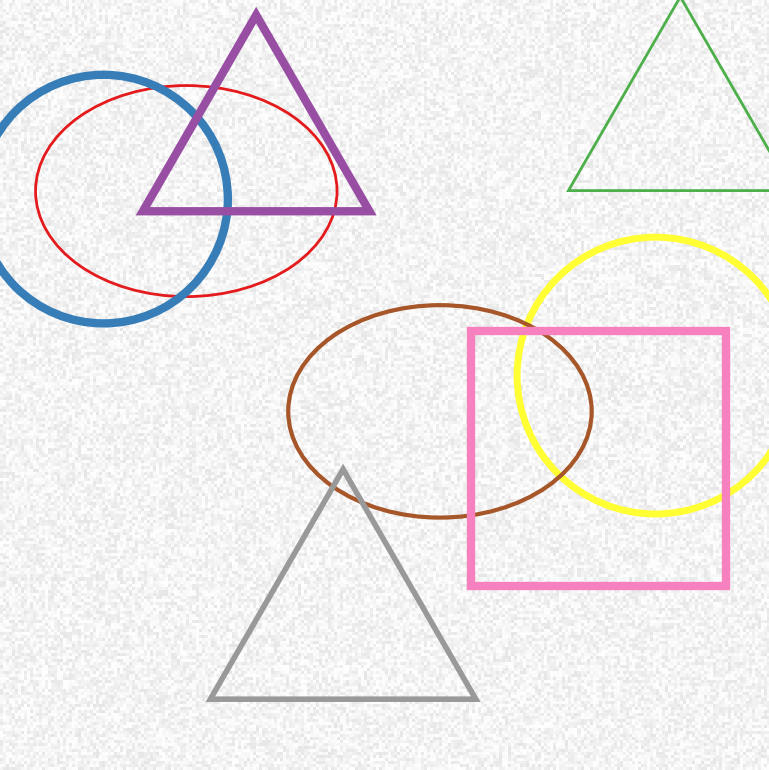[{"shape": "oval", "thickness": 1, "radius": 0.98, "center": [0.242, 0.752]}, {"shape": "circle", "thickness": 3, "radius": 0.81, "center": [0.134, 0.741]}, {"shape": "triangle", "thickness": 1, "radius": 0.84, "center": [0.884, 0.836]}, {"shape": "triangle", "thickness": 3, "radius": 0.85, "center": [0.333, 0.811]}, {"shape": "circle", "thickness": 2.5, "radius": 0.9, "center": [0.851, 0.512]}, {"shape": "oval", "thickness": 1.5, "radius": 0.99, "center": [0.571, 0.466]}, {"shape": "square", "thickness": 3, "radius": 0.83, "center": [0.777, 0.404]}, {"shape": "triangle", "thickness": 2, "radius": 1.0, "center": [0.446, 0.191]}]